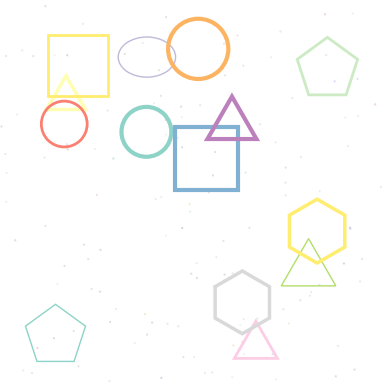[{"shape": "circle", "thickness": 3, "radius": 0.32, "center": [0.38, 0.658]}, {"shape": "pentagon", "thickness": 1, "radius": 0.41, "center": [0.144, 0.128]}, {"shape": "triangle", "thickness": 2.5, "radius": 0.29, "center": [0.171, 0.745]}, {"shape": "oval", "thickness": 1, "radius": 0.37, "center": [0.382, 0.852]}, {"shape": "circle", "thickness": 2, "radius": 0.3, "center": [0.167, 0.678]}, {"shape": "square", "thickness": 3, "radius": 0.41, "center": [0.537, 0.589]}, {"shape": "circle", "thickness": 3, "radius": 0.39, "center": [0.515, 0.873]}, {"shape": "triangle", "thickness": 1, "radius": 0.41, "center": [0.801, 0.298]}, {"shape": "triangle", "thickness": 2, "radius": 0.32, "center": [0.665, 0.101]}, {"shape": "hexagon", "thickness": 2.5, "radius": 0.41, "center": [0.629, 0.215]}, {"shape": "triangle", "thickness": 3, "radius": 0.37, "center": [0.602, 0.676]}, {"shape": "pentagon", "thickness": 2, "radius": 0.41, "center": [0.85, 0.82]}, {"shape": "hexagon", "thickness": 2.5, "radius": 0.41, "center": [0.824, 0.4]}, {"shape": "square", "thickness": 2, "radius": 0.39, "center": [0.202, 0.829]}]